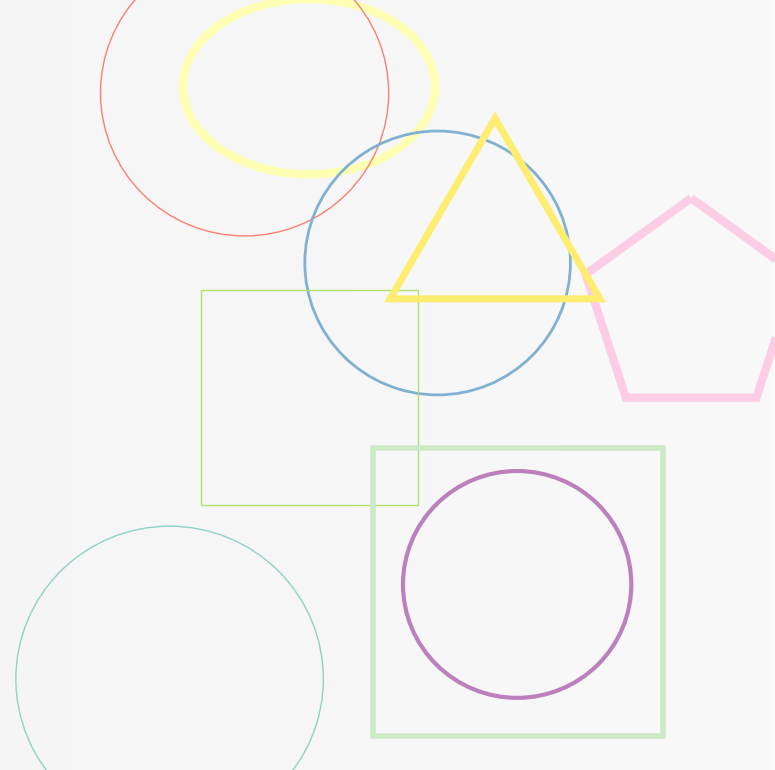[{"shape": "circle", "thickness": 0.5, "radius": 0.99, "center": [0.219, 0.118]}, {"shape": "oval", "thickness": 3, "radius": 0.81, "center": [0.399, 0.887]}, {"shape": "circle", "thickness": 0.5, "radius": 0.93, "center": [0.316, 0.88]}, {"shape": "circle", "thickness": 1, "radius": 0.86, "center": [0.565, 0.658]}, {"shape": "square", "thickness": 0.5, "radius": 0.7, "center": [0.399, 0.484]}, {"shape": "pentagon", "thickness": 3, "radius": 0.72, "center": [0.892, 0.599]}, {"shape": "circle", "thickness": 1.5, "radius": 0.74, "center": [0.667, 0.241]}, {"shape": "square", "thickness": 2, "radius": 0.93, "center": [0.668, 0.232]}, {"shape": "triangle", "thickness": 2.5, "radius": 0.78, "center": [0.639, 0.69]}]